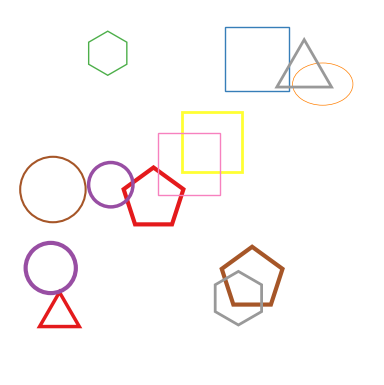[{"shape": "triangle", "thickness": 2.5, "radius": 0.3, "center": [0.154, 0.182]}, {"shape": "pentagon", "thickness": 3, "radius": 0.41, "center": [0.399, 0.483]}, {"shape": "square", "thickness": 1, "radius": 0.41, "center": [0.668, 0.847]}, {"shape": "hexagon", "thickness": 1, "radius": 0.29, "center": [0.28, 0.862]}, {"shape": "circle", "thickness": 2.5, "radius": 0.29, "center": [0.288, 0.52]}, {"shape": "circle", "thickness": 3, "radius": 0.33, "center": [0.132, 0.304]}, {"shape": "oval", "thickness": 0.5, "radius": 0.39, "center": [0.838, 0.782]}, {"shape": "square", "thickness": 2, "radius": 0.39, "center": [0.551, 0.631]}, {"shape": "circle", "thickness": 1.5, "radius": 0.43, "center": [0.137, 0.508]}, {"shape": "pentagon", "thickness": 3, "radius": 0.41, "center": [0.655, 0.276]}, {"shape": "square", "thickness": 1, "radius": 0.4, "center": [0.491, 0.574]}, {"shape": "triangle", "thickness": 2, "radius": 0.41, "center": [0.79, 0.815]}, {"shape": "hexagon", "thickness": 2, "radius": 0.35, "center": [0.619, 0.225]}]